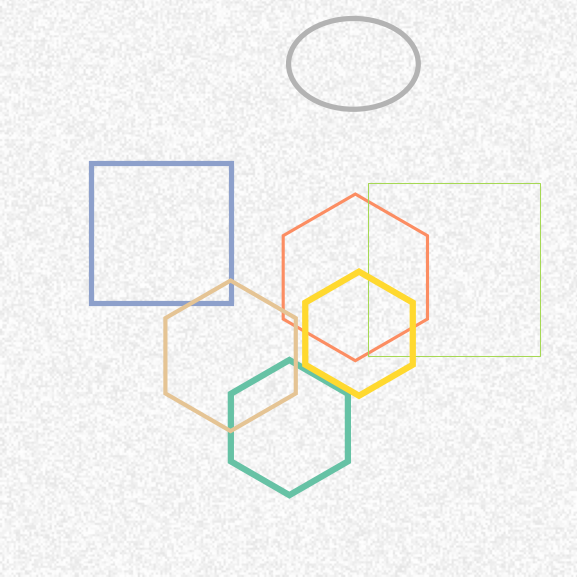[{"shape": "hexagon", "thickness": 3, "radius": 0.59, "center": [0.501, 0.259]}, {"shape": "hexagon", "thickness": 1.5, "radius": 0.72, "center": [0.615, 0.519]}, {"shape": "square", "thickness": 2.5, "radius": 0.61, "center": [0.278, 0.595]}, {"shape": "square", "thickness": 0.5, "radius": 0.75, "center": [0.786, 0.533]}, {"shape": "hexagon", "thickness": 3, "radius": 0.54, "center": [0.622, 0.421]}, {"shape": "hexagon", "thickness": 2, "radius": 0.65, "center": [0.399, 0.383]}, {"shape": "oval", "thickness": 2.5, "radius": 0.56, "center": [0.612, 0.889]}]